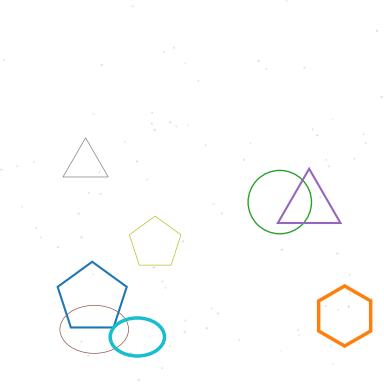[{"shape": "pentagon", "thickness": 1.5, "radius": 0.47, "center": [0.239, 0.226]}, {"shape": "hexagon", "thickness": 2.5, "radius": 0.39, "center": [0.895, 0.179]}, {"shape": "circle", "thickness": 1, "radius": 0.41, "center": [0.727, 0.475]}, {"shape": "triangle", "thickness": 1.5, "radius": 0.47, "center": [0.803, 0.468]}, {"shape": "oval", "thickness": 0.5, "radius": 0.45, "center": [0.245, 0.145]}, {"shape": "triangle", "thickness": 0.5, "radius": 0.34, "center": [0.222, 0.574]}, {"shape": "pentagon", "thickness": 0.5, "radius": 0.35, "center": [0.403, 0.368]}, {"shape": "oval", "thickness": 2.5, "radius": 0.35, "center": [0.357, 0.125]}]